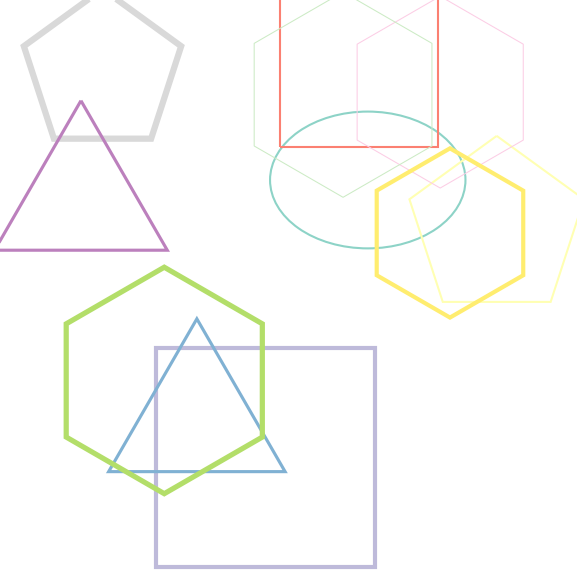[{"shape": "oval", "thickness": 1, "radius": 0.85, "center": [0.637, 0.687]}, {"shape": "pentagon", "thickness": 1, "radius": 0.79, "center": [0.86, 0.605]}, {"shape": "square", "thickness": 2, "radius": 0.95, "center": [0.46, 0.207]}, {"shape": "square", "thickness": 1, "radius": 0.68, "center": [0.621, 0.88]}, {"shape": "triangle", "thickness": 1.5, "radius": 0.88, "center": [0.341, 0.271]}, {"shape": "hexagon", "thickness": 2.5, "radius": 0.98, "center": [0.284, 0.34]}, {"shape": "hexagon", "thickness": 0.5, "radius": 0.83, "center": [0.762, 0.84]}, {"shape": "pentagon", "thickness": 3, "radius": 0.72, "center": [0.178, 0.875]}, {"shape": "triangle", "thickness": 1.5, "radius": 0.86, "center": [0.14, 0.652]}, {"shape": "hexagon", "thickness": 0.5, "radius": 0.89, "center": [0.594, 0.835]}, {"shape": "hexagon", "thickness": 2, "radius": 0.73, "center": [0.779, 0.596]}]